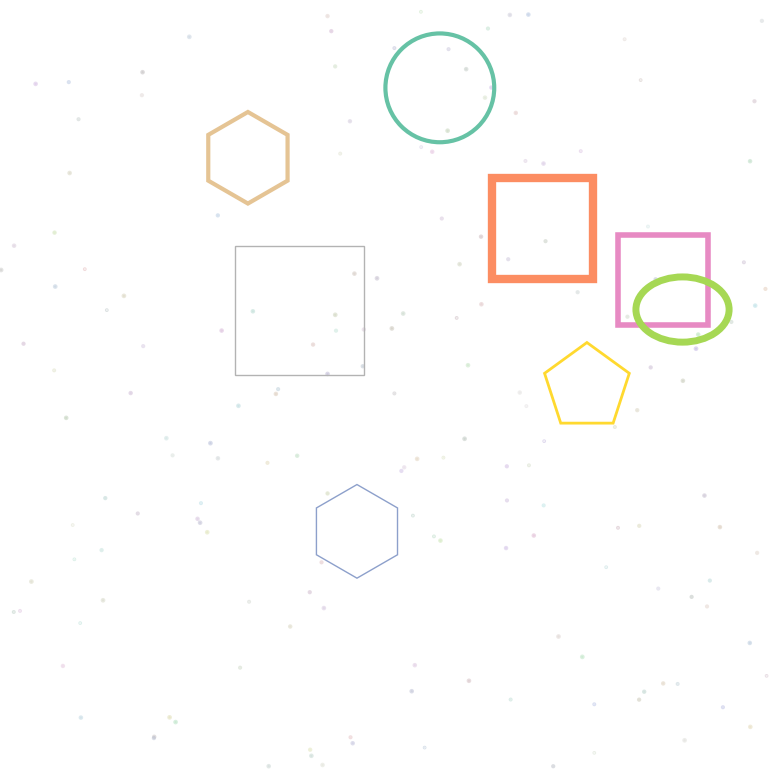[{"shape": "circle", "thickness": 1.5, "radius": 0.35, "center": [0.571, 0.886]}, {"shape": "square", "thickness": 3, "radius": 0.33, "center": [0.704, 0.703]}, {"shape": "hexagon", "thickness": 0.5, "radius": 0.3, "center": [0.464, 0.31]}, {"shape": "square", "thickness": 2, "radius": 0.29, "center": [0.861, 0.636]}, {"shape": "oval", "thickness": 2.5, "radius": 0.3, "center": [0.886, 0.598]}, {"shape": "pentagon", "thickness": 1, "radius": 0.29, "center": [0.762, 0.497]}, {"shape": "hexagon", "thickness": 1.5, "radius": 0.3, "center": [0.322, 0.795]}, {"shape": "square", "thickness": 0.5, "radius": 0.42, "center": [0.389, 0.597]}]